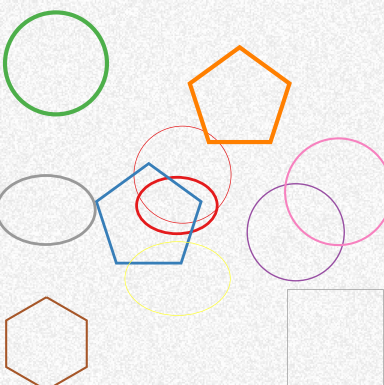[{"shape": "circle", "thickness": 0.5, "radius": 0.63, "center": [0.474, 0.546]}, {"shape": "oval", "thickness": 2, "radius": 0.52, "center": [0.459, 0.466]}, {"shape": "pentagon", "thickness": 2, "radius": 0.71, "center": [0.386, 0.432]}, {"shape": "circle", "thickness": 3, "radius": 0.66, "center": [0.145, 0.835]}, {"shape": "circle", "thickness": 1, "radius": 0.63, "center": [0.768, 0.397]}, {"shape": "pentagon", "thickness": 3, "radius": 0.68, "center": [0.622, 0.741]}, {"shape": "oval", "thickness": 0.5, "radius": 0.68, "center": [0.461, 0.276]}, {"shape": "hexagon", "thickness": 1.5, "radius": 0.6, "center": [0.121, 0.107]}, {"shape": "circle", "thickness": 1.5, "radius": 0.69, "center": [0.879, 0.502]}, {"shape": "oval", "thickness": 2, "radius": 0.64, "center": [0.119, 0.455]}, {"shape": "square", "thickness": 0.5, "radius": 0.63, "center": [0.869, 0.125]}]